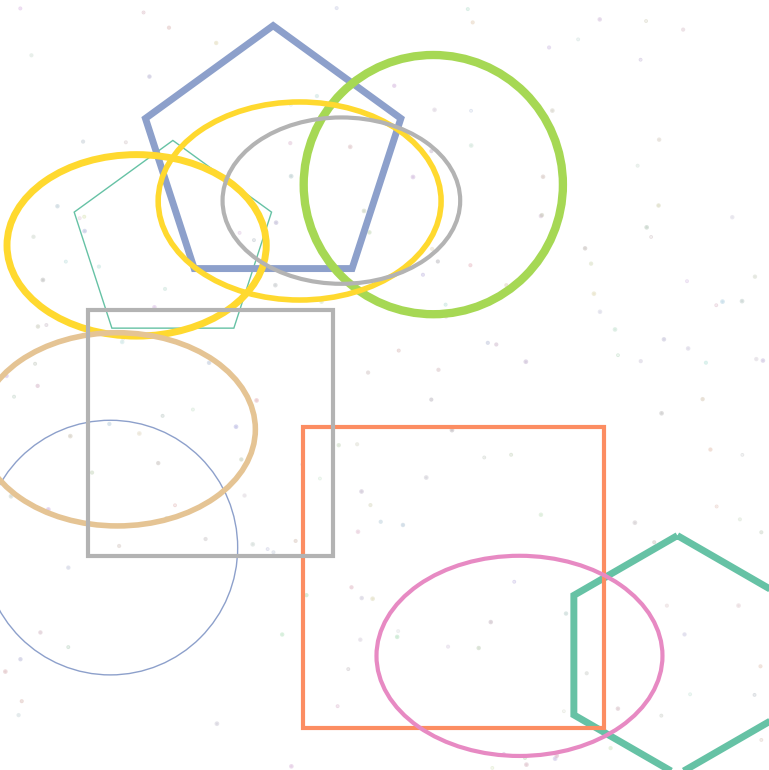[{"shape": "hexagon", "thickness": 2.5, "radius": 0.78, "center": [0.88, 0.149]}, {"shape": "pentagon", "thickness": 0.5, "radius": 0.67, "center": [0.224, 0.683]}, {"shape": "square", "thickness": 1.5, "radius": 0.98, "center": [0.589, 0.251]}, {"shape": "pentagon", "thickness": 2.5, "radius": 0.87, "center": [0.355, 0.792]}, {"shape": "circle", "thickness": 0.5, "radius": 0.83, "center": [0.143, 0.289]}, {"shape": "oval", "thickness": 1.5, "radius": 0.93, "center": [0.675, 0.148]}, {"shape": "circle", "thickness": 3, "radius": 0.84, "center": [0.563, 0.76]}, {"shape": "oval", "thickness": 2.5, "radius": 0.84, "center": [0.177, 0.681]}, {"shape": "oval", "thickness": 2, "radius": 0.92, "center": [0.389, 0.739]}, {"shape": "oval", "thickness": 2, "radius": 0.9, "center": [0.152, 0.442]}, {"shape": "square", "thickness": 1.5, "radius": 0.8, "center": [0.273, 0.438]}, {"shape": "oval", "thickness": 1.5, "radius": 0.77, "center": [0.443, 0.739]}]